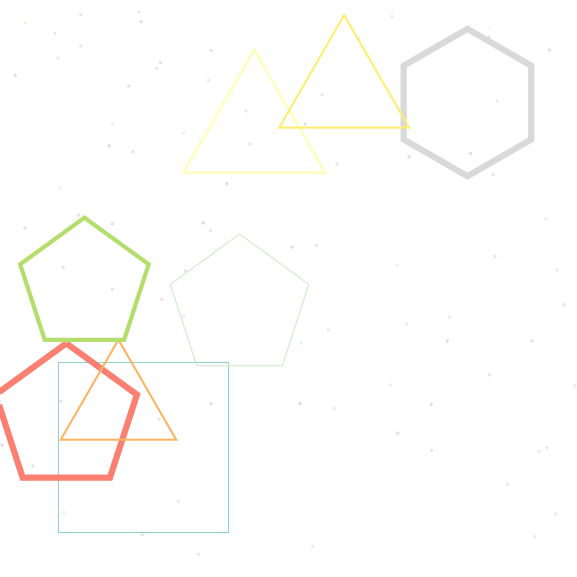[{"shape": "square", "thickness": 0.5, "radius": 0.74, "center": [0.247, 0.225]}, {"shape": "triangle", "thickness": 1, "radius": 0.71, "center": [0.44, 0.771]}, {"shape": "pentagon", "thickness": 3, "radius": 0.64, "center": [0.115, 0.276]}, {"shape": "triangle", "thickness": 1, "radius": 0.58, "center": [0.205, 0.295]}, {"shape": "pentagon", "thickness": 2, "radius": 0.58, "center": [0.146, 0.505]}, {"shape": "hexagon", "thickness": 3, "radius": 0.64, "center": [0.809, 0.822]}, {"shape": "pentagon", "thickness": 0.5, "radius": 0.63, "center": [0.415, 0.468]}, {"shape": "triangle", "thickness": 1, "radius": 0.65, "center": [0.596, 0.843]}]